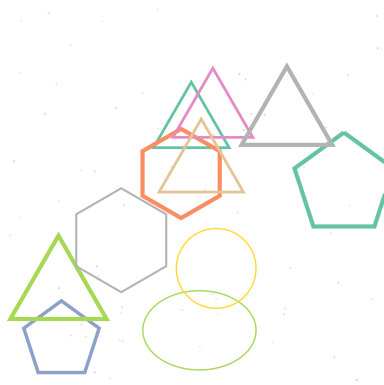[{"shape": "triangle", "thickness": 2, "radius": 0.57, "center": [0.497, 0.673]}, {"shape": "pentagon", "thickness": 3, "radius": 0.67, "center": [0.893, 0.521]}, {"shape": "hexagon", "thickness": 3, "radius": 0.58, "center": [0.47, 0.549]}, {"shape": "pentagon", "thickness": 2.5, "radius": 0.51, "center": [0.16, 0.116]}, {"shape": "triangle", "thickness": 2, "radius": 0.6, "center": [0.553, 0.703]}, {"shape": "oval", "thickness": 1, "radius": 0.74, "center": [0.518, 0.142]}, {"shape": "triangle", "thickness": 3, "radius": 0.72, "center": [0.152, 0.244]}, {"shape": "circle", "thickness": 1, "radius": 0.52, "center": [0.561, 0.303]}, {"shape": "triangle", "thickness": 2, "radius": 0.63, "center": [0.523, 0.564]}, {"shape": "hexagon", "thickness": 1.5, "radius": 0.67, "center": [0.315, 0.376]}, {"shape": "triangle", "thickness": 3, "radius": 0.68, "center": [0.745, 0.692]}]